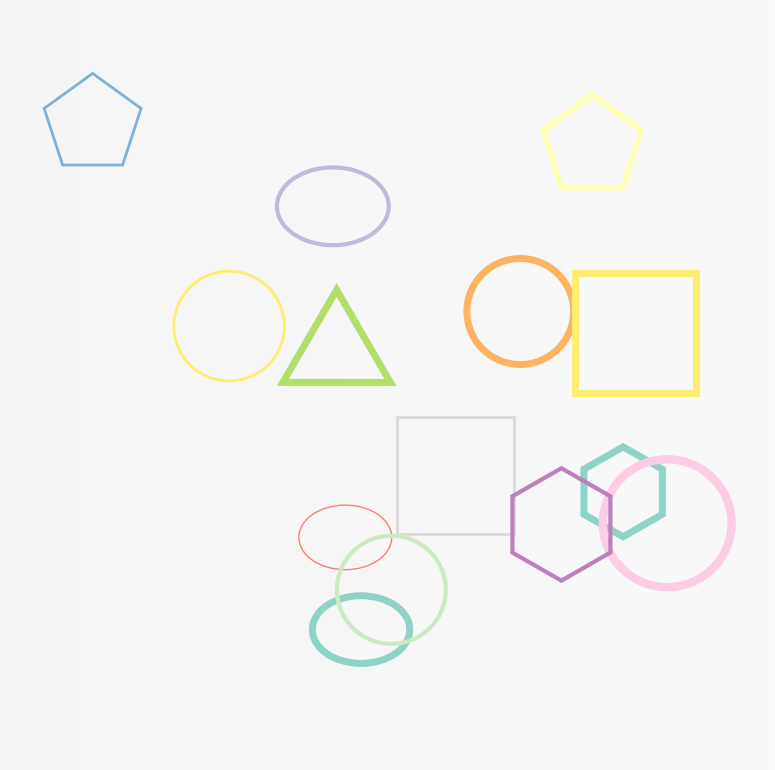[{"shape": "hexagon", "thickness": 2.5, "radius": 0.29, "center": [0.804, 0.361]}, {"shape": "oval", "thickness": 2.5, "radius": 0.31, "center": [0.466, 0.182]}, {"shape": "pentagon", "thickness": 2, "radius": 0.33, "center": [0.764, 0.81]}, {"shape": "oval", "thickness": 1.5, "radius": 0.36, "center": [0.429, 0.732]}, {"shape": "oval", "thickness": 0.5, "radius": 0.3, "center": [0.446, 0.302]}, {"shape": "pentagon", "thickness": 1, "radius": 0.33, "center": [0.12, 0.839]}, {"shape": "circle", "thickness": 2.5, "radius": 0.34, "center": [0.671, 0.595]}, {"shape": "triangle", "thickness": 2.5, "radius": 0.4, "center": [0.434, 0.543]}, {"shape": "circle", "thickness": 3, "radius": 0.42, "center": [0.861, 0.32]}, {"shape": "square", "thickness": 1, "radius": 0.38, "center": [0.588, 0.382]}, {"shape": "hexagon", "thickness": 1.5, "radius": 0.37, "center": [0.724, 0.319]}, {"shape": "circle", "thickness": 1.5, "radius": 0.35, "center": [0.505, 0.234]}, {"shape": "square", "thickness": 2.5, "radius": 0.39, "center": [0.82, 0.567]}, {"shape": "circle", "thickness": 1, "radius": 0.36, "center": [0.296, 0.577]}]